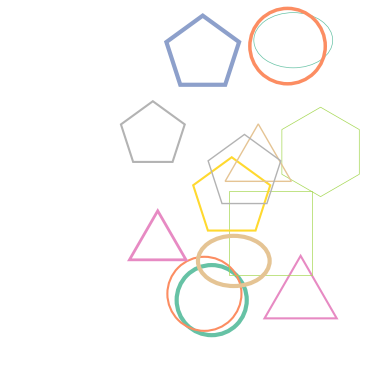[{"shape": "oval", "thickness": 0.5, "radius": 0.51, "center": [0.762, 0.896]}, {"shape": "circle", "thickness": 3, "radius": 0.46, "center": [0.55, 0.22]}, {"shape": "circle", "thickness": 1.5, "radius": 0.48, "center": [0.531, 0.237]}, {"shape": "circle", "thickness": 2.5, "radius": 0.49, "center": [0.747, 0.88]}, {"shape": "pentagon", "thickness": 3, "radius": 0.5, "center": [0.527, 0.86]}, {"shape": "triangle", "thickness": 1.5, "radius": 0.54, "center": [0.781, 0.227]}, {"shape": "triangle", "thickness": 2, "radius": 0.42, "center": [0.41, 0.368]}, {"shape": "square", "thickness": 0.5, "radius": 0.54, "center": [0.702, 0.394]}, {"shape": "hexagon", "thickness": 0.5, "radius": 0.58, "center": [0.833, 0.605]}, {"shape": "pentagon", "thickness": 1.5, "radius": 0.53, "center": [0.602, 0.486]}, {"shape": "triangle", "thickness": 1, "radius": 0.5, "center": [0.671, 0.579]}, {"shape": "oval", "thickness": 3, "radius": 0.47, "center": [0.607, 0.322]}, {"shape": "pentagon", "thickness": 1, "radius": 0.5, "center": [0.635, 0.552]}, {"shape": "pentagon", "thickness": 1.5, "radius": 0.44, "center": [0.397, 0.65]}]